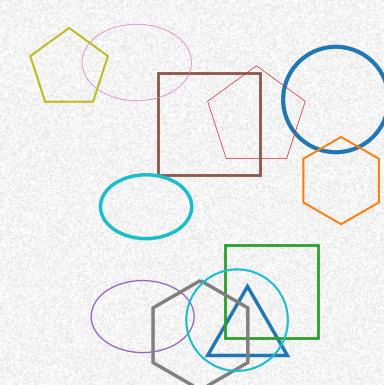[{"shape": "circle", "thickness": 3, "radius": 0.68, "center": [0.872, 0.742]}, {"shape": "triangle", "thickness": 2.5, "radius": 0.6, "center": [0.643, 0.136]}, {"shape": "hexagon", "thickness": 1.5, "radius": 0.57, "center": [0.886, 0.531]}, {"shape": "square", "thickness": 2, "radius": 0.6, "center": [0.705, 0.244]}, {"shape": "pentagon", "thickness": 0.5, "radius": 0.67, "center": [0.666, 0.696]}, {"shape": "oval", "thickness": 1, "radius": 0.67, "center": [0.371, 0.178]}, {"shape": "square", "thickness": 2, "radius": 0.67, "center": [0.543, 0.678]}, {"shape": "oval", "thickness": 0.5, "radius": 0.71, "center": [0.355, 0.838]}, {"shape": "hexagon", "thickness": 2.5, "radius": 0.71, "center": [0.521, 0.129]}, {"shape": "pentagon", "thickness": 1.5, "radius": 0.53, "center": [0.18, 0.821]}, {"shape": "oval", "thickness": 2.5, "radius": 0.59, "center": [0.38, 0.463]}, {"shape": "circle", "thickness": 1.5, "radius": 0.66, "center": [0.616, 0.168]}]